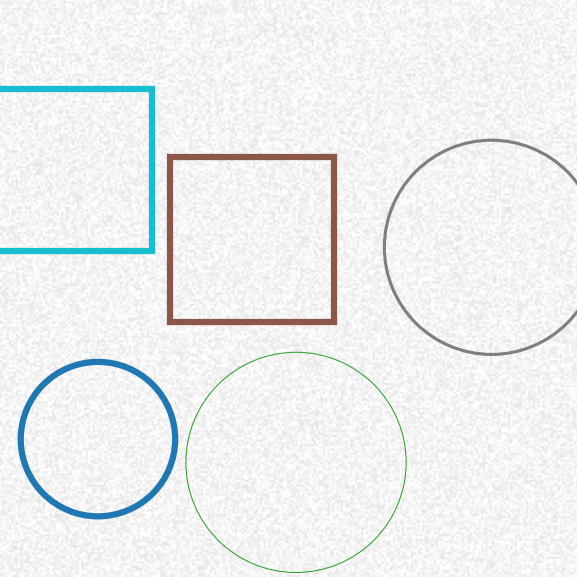[{"shape": "circle", "thickness": 3, "radius": 0.67, "center": [0.17, 0.239]}, {"shape": "circle", "thickness": 0.5, "radius": 0.95, "center": [0.513, 0.198]}, {"shape": "square", "thickness": 3, "radius": 0.71, "center": [0.437, 0.585]}, {"shape": "circle", "thickness": 1.5, "radius": 0.93, "center": [0.851, 0.571]}, {"shape": "square", "thickness": 3, "radius": 0.7, "center": [0.122, 0.705]}]